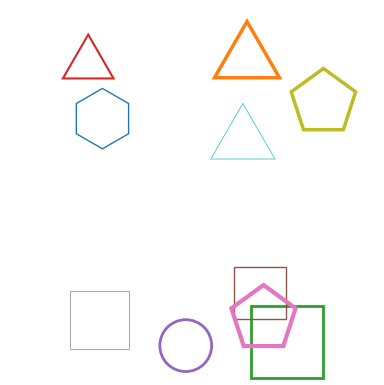[{"shape": "hexagon", "thickness": 1, "radius": 0.39, "center": [0.266, 0.692]}, {"shape": "triangle", "thickness": 2.5, "radius": 0.49, "center": [0.642, 0.847]}, {"shape": "square", "thickness": 2, "radius": 0.47, "center": [0.746, 0.111]}, {"shape": "triangle", "thickness": 1.5, "radius": 0.38, "center": [0.229, 0.834]}, {"shape": "circle", "thickness": 2, "radius": 0.34, "center": [0.482, 0.102]}, {"shape": "square", "thickness": 1, "radius": 0.34, "center": [0.675, 0.238]}, {"shape": "pentagon", "thickness": 3, "radius": 0.44, "center": [0.684, 0.172]}, {"shape": "square", "thickness": 0.5, "radius": 0.38, "center": [0.259, 0.169]}, {"shape": "pentagon", "thickness": 2.5, "radius": 0.44, "center": [0.84, 0.734]}, {"shape": "triangle", "thickness": 0.5, "radius": 0.48, "center": [0.631, 0.635]}]